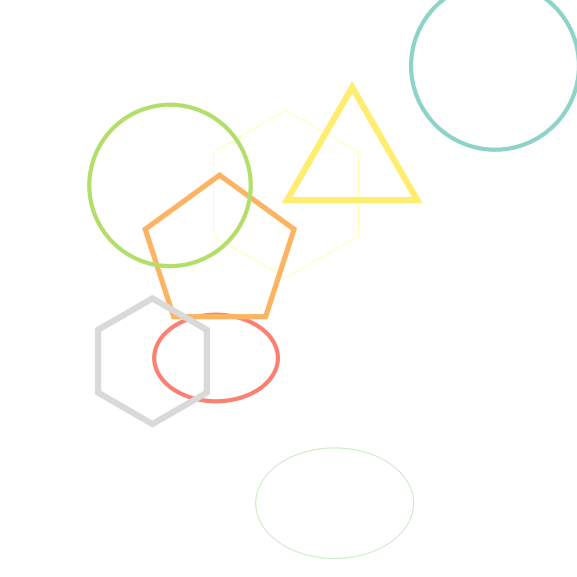[{"shape": "circle", "thickness": 2, "radius": 0.73, "center": [0.857, 0.885]}, {"shape": "hexagon", "thickness": 0.5, "radius": 0.72, "center": [0.495, 0.663]}, {"shape": "oval", "thickness": 2, "radius": 0.54, "center": [0.374, 0.379]}, {"shape": "pentagon", "thickness": 2.5, "radius": 0.68, "center": [0.38, 0.56]}, {"shape": "circle", "thickness": 2, "radius": 0.7, "center": [0.294, 0.678]}, {"shape": "hexagon", "thickness": 3, "radius": 0.54, "center": [0.264, 0.374]}, {"shape": "oval", "thickness": 0.5, "radius": 0.68, "center": [0.58, 0.128]}, {"shape": "triangle", "thickness": 3, "radius": 0.65, "center": [0.61, 0.718]}]